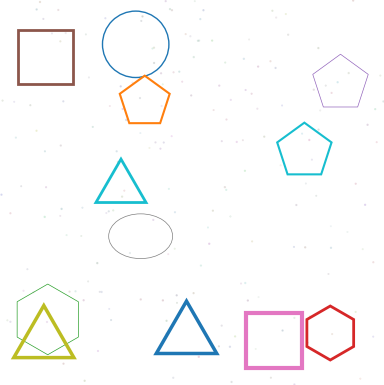[{"shape": "circle", "thickness": 1, "radius": 0.43, "center": [0.352, 0.885]}, {"shape": "triangle", "thickness": 2.5, "radius": 0.45, "center": [0.484, 0.127]}, {"shape": "pentagon", "thickness": 1.5, "radius": 0.34, "center": [0.376, 0.735]}, {"shape": "hexagon", "thickness": 0.5, "radius": 0.46, "center": [0.124, 0.17]}, {"shape": "hexagon", "thickness": 2, "radius": 0.35, "center": [0.858, 0.135]}, {"shape": "pentagon", "thickness": 0.5, "radius": 0.38, "center": [0.884, 0.783]}, {"shape": "square", "thickness": 2, "radius": 0.35, "center": [0.118, 0.852]}, {"shape": "square", "thickness": 3, "radius": 0.36, "center": [0.711, 0.116]}, {"shape": "oval", "thickness": 0.5, "radius": 0.42, "center": [0.365, 0.386]}, {"shape": "triangle", "thickness": 2.5, "radius": 0.45, "center": [0.114, 0.116]}, {"shape": "triangle", "thickness": 2, "radius": 0.38, "center": [0.314, 0.512]}, {"shape": "pentagon", "thickness": 1.5, "radius": 0.37, "center": [0.791, 0.607]}]